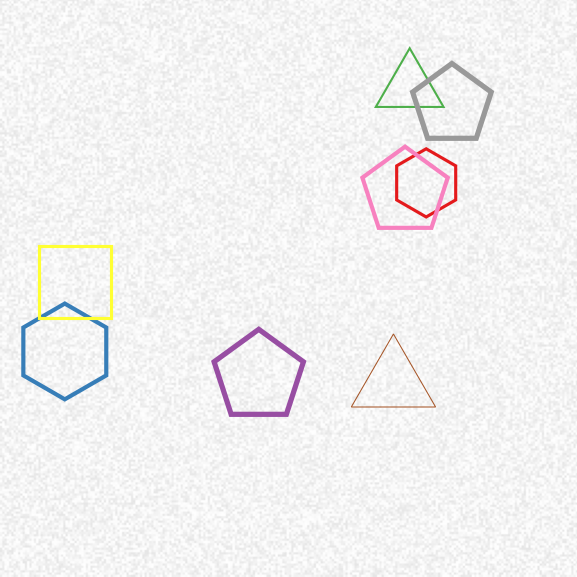[{"shape": "hexagon", "thickness": 1.5, "radius": 0.3, "center": [0.738, 0.682]}, {"shape": "hexagon", "thickness": 2, "radius": 0.41, "center": [0.112, 0.391]}, {"shape": "triangle", "thickness": 1, "radius": 0.34, "center": [0.709, 0.848]}, {"shape": "pentagon", "thickness": 2.5, "radius": 0.41, "center": [0.448, 0.347]}, {"shape": "square", "thickness": 1.5, "radius": 0.31, "center": [0.13, 0.511]}, {"shape": "triangle", "thickness": 0.5, "radius": 0.42, "center": [0.681, 0.337]}, {"shape": "pentagon", "thickness": 2, "radius": 0.39, "center": [0.701, 0.667]}, {"shape": "pentagon", "thickness": 2.5, "radius": 0.36, "center": [0.783, 0.818]}]